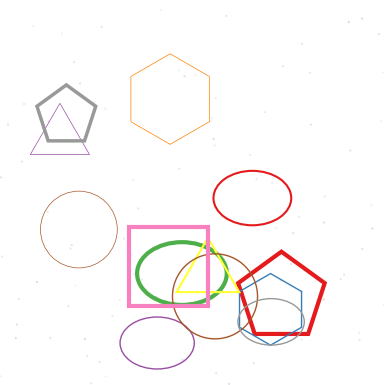[{"shape": "oval", "thickness": 1.5, "radius": 0.5, "center": [0.655, 0.486]}, {"shape": "pentagon", "thickness": 3, "radius": 0.59, "center": [0.731, 0.228]}, {"shape": "hexagon", "thickness": 1, "radius": 0.47, "center": [0.703, 0.196]}, {"shape": "oval", "thickness": 3, "radius": 0.58, "center": [0.473, 0.29]}, {"shape": "triangle", "thickness": 0.5, "radius": 0.44, "center": [0.156, 0.643]}, {"shape": "oval", "thickness": 1, "radius": 0.48, "center": [0.408, 0.109]}, {"shape": "hexagon", "thickness": 0.5, "radius": 0.59, "center": [0.442, 0.743]}, {"shape": "triangle", "thickness": 1.5, "radius": 0.47, "center": [0.54, 0.288]}, {"shape": "circle", "thickness": 0.5, "radius": 0.5, "center": [0.205, 0.404]}, {"shape": "circle", "thickness": 1, "radius": 0.55, "center": [0.558, 0.23]}, {"shape": "square", "thickness": 3, "radius": 0.51, "center": [0.437, 0.307]}, {"shape": "pentagon", "thickness": 2.5, "radius": 0.4, "center": [0.172, 0.699]}, {"shape": "oval", "thickness": 1, "radius": 0.43, "center": [0.704, 0.164]}]